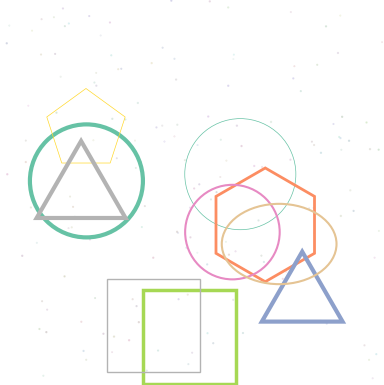[{"shape": "circle", "thickness": 3, "radius": 0.73, "center": [0.224, 0.53]}, {"shape": "circle", "thickness": 0.5, "radius": 0.72, "center": [0.624, 0.548]}, {"shape": "hexagon", "thickness": 2, "radius": 0.74, "center": [0.689, 0.416]}, {"shape": "triangle", "thickness": 3, "radius": 0.61, "center": [0.785, 0.225]}, {"shape": "circle", "thickness": 1.5, "radius": 0.61, "center": [0.604, 0.397]}, {"shape": "square", "thickness": 2.5, "radius": 0.61, "center": [0.492, 0.125]}, {"shape": "pentagon", "thickness": 0.5, "radius": 0.53, "center": [0.223, 0.663]}, {"shape": "oval", "thickness": 1.5, "radius": 0.75, "center": [0.725, 0.366]}, {"shape": "square", "thickness": 1, "radius": 0.6, "center": [0.399, 0.155]}, {"shape": "triangle", "thickness": 3, "radius": 0.67, "center": [0.211, 0.5]}]